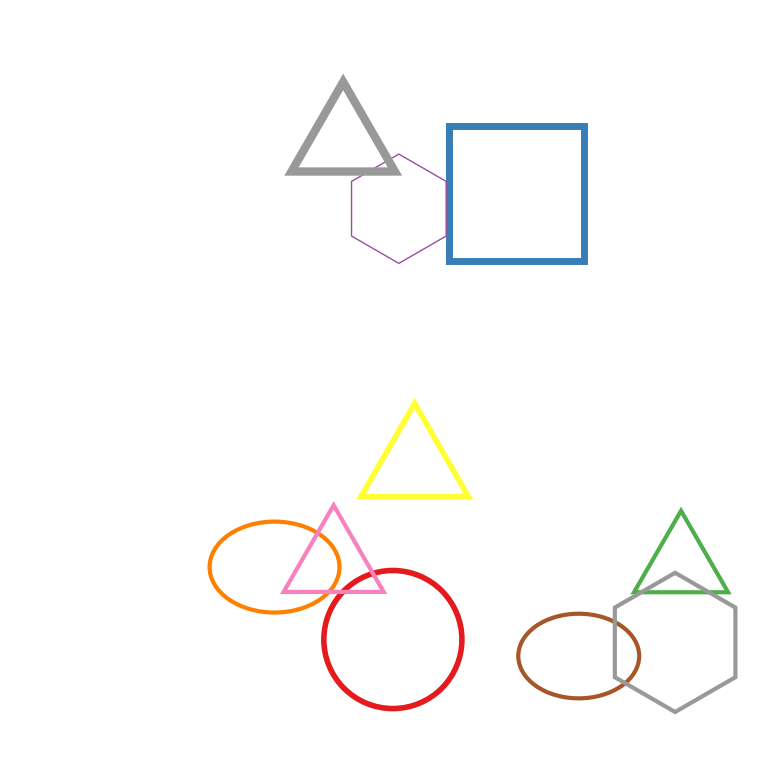[{"shape": "circle", "thickness": 2, "radius": 0.45, "center": [0.51, 0.169]}, {"shape": "square", "thickness": 2.5, "radius": 0.44, "center": [0.671, 0.748]}, {"shape": "triangle", "thickness": 1.5, "radius": 0.35, "center": [0.884, 0.266]}, {"shape": "hexagon", "thickness": 0.5, "radius": 0.35, "center": [0.518, 0.729]}, {"shape": "oval", "thickness": 1.5, "radius": 0.42, "center": [0.357, 0.264]}, {"shape": "triangle", "thickness": 2, "radius": 0.4, "center": [0.539, 0.395]}, {"shape": "oval", "thickness": 1.5, "radius": 0.39, "center": [0.752, 0.148]}, {"shape": "triangle", "thickness": 1.5, "radius": 0.38, "center": [0.433, 0.269]}, {"shape": "hexagon", "thickness": 1.5, "radius": 0.45, "center": [0.877, 0.166]}, {"shape": "triangle", "thickness": 3, "radius": 0.39, "center": [0.446, 0.816]}]